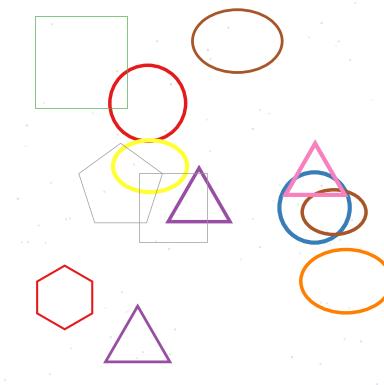[{"shape": "hexagon", "thickness": 1.5, "radius": 0.41, "center": [0.168, 0.227]}, {"shape": "circle", "thickness": 2.5, "radius": 0.49, "center": [0.384, 0.732]}, {"shape": "circle", "thickness": 3, "radius": 0.46, "center": [0.817, 0.461]}, {"shape": "square", "thickness": 0.5, "radius": 0.6, "center": [0.209, 0.839]}, {"shape": "triangle", "thickness": 2, "radius": 0.48, "center": [0.358, 0.108]}, {"shape": "triangle", "thickness": 2.5, "radius": 0.46, "center": [0.517, 0.471]}, {"shape": "oval", "thickness": 2.5, "radius": 0.59, "center": [0.899, 0.27]}, {"shape": "oval", "thickness": 3, "radius": 0.48, "center": [0.39, 0.568]}, {"shape": "oval", "thickness": 2, "radius": 0.58, "center": [0.616, 0.893]}, {"shape": "oval", "thickness": 2.5, "radius": 0.41, "center": [0.868, 0.449]}, {"shape": "triangle", "thickness": 3, "radius": 0.45, "center": [0.819, 0.538]}, {"shape": "square", "thickness": 0.5, "radius": 0.44, "center": [0.449, 0.461]}, {"shape": "pentagon", "thickness": 0.5, "radius": 0.57, "center": [0.313, 0.514]}]